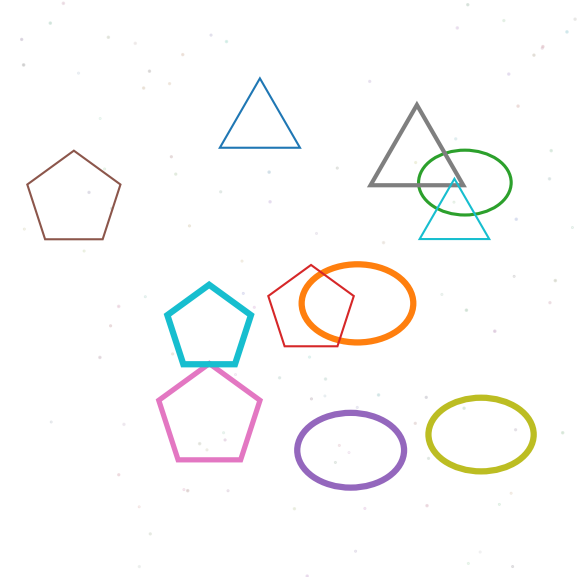[{"shape": "triangle", "thickness": 1, "radius": 0.4, "center": [0.45, 0.783]}, {"shape": "oval", "thickness": 3, "radius": 0.48, "center": [0.619, 0.474]}, {"shape": "oval", "thickness": 1.5, "radius": 0.4, "center": [0.805, 0.683]}, {"shape": "pentagon", "thickness": 1, "radius": 0.39, "center": [0.539, 0.462]}, {"shape": "oval", "thickness": 3, "radius": 0.46, "center": [0.607, 0.22]}, {"shape": "pentagon", "thickness": 1, "radius": 0.42, "center": [0.128, 0.653]}, {"shape": "pentagon", "thickness": 2.5, "radius": 0.46, "center": [0.363, 0.277]}, {"shape": "triangle", "thickness": 2, "radius": 0.46, "center": [0.722, 0.725]}, {"shape": "oval", "thickness": 3, "radius": 0.46, "center": [0.833, 0.247]}, {"shape": "pentagon", "thickness": 3, "radius": 0.38, "center": [0.362, 0.43]}, {"shape": "triangle", "thickness": 1, "radius": 0.35, "center": [0.787, 0.62]}]